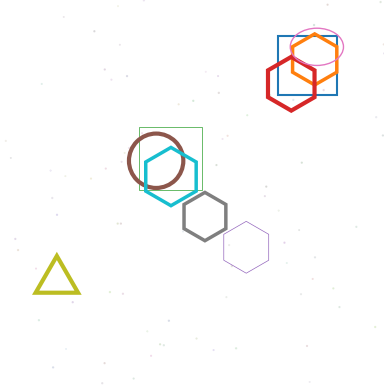[{"shape": "square", "thickness": 1.5, "radius": 0.39, "center": [0.798, 0.829]}, {"shape": "hexagon", "thickness": 2.5, "radius": 0.33, "center": [0.817, 0.846]}, {"shape": "square", "thickness": 0.5, "radius": 0.41, "center": [0.443, 0.589]}, {"shape": "hexagon", "thickness": 3, "radius": 0.35, "center": [0.757, 0.782]}, {"shape": "hexagon", "thickness": 0.5, "radius": 0.34, "center": [0.64, 0.358]}, {"shape": "circle", "thickness": 3, "radius": 0.35, "center": [0.406, 0.582]}, {"shape": "oval", "thickness": 1, "radius": 0.35, "center": [0.823, 0.878]}, {"shape": "hexagon", "thickness": 2.5, "radius": 0.31, "center": [0.532, 0.438]}, {"shape": "triangle", "thickness": 3, "radius": 0.32, "center": [0.148, 0.272]}, {"shape": "hexagon", "thickness": 2.5, "radius": 0.38, "center": [0.444, 0.541]}]